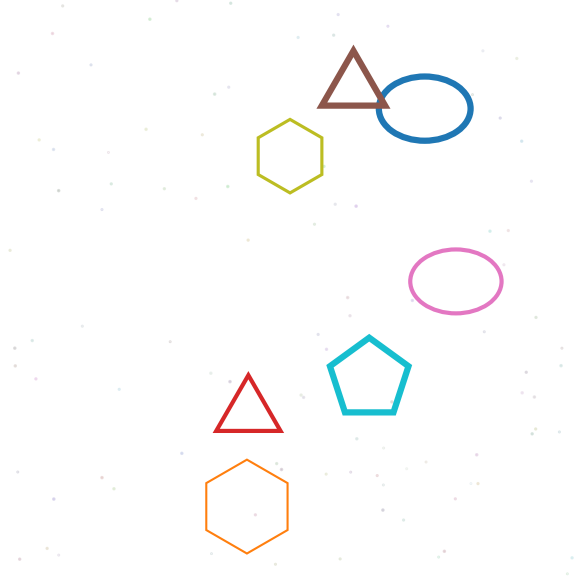[{"shape": "oval", "thickness": 3, "radius": 0.4, "center": [0.735, 0.811]}, {"shape": "hexagon", "thickness": 1, "radius": 0.41, "center": [0.428, 0.122]}, {"shape": "triangle", "thickness": 2, "radius": 0.32, "center": [0.43, 0.285]}, {"shape": "triangle", "thickness": 3, "radius": 0.32, "center": [0.612, 0.848]}, {"shape": "oval", "thickness": 2, "radius": 0.4, "center": [0.789, 0.512]}, {"shape": "hexagon", "thickness": 1.5, "radius": 0.32, "center": [0.502, 0.729]}, {"shape": "pentagon", "thickness": 3, "radius": 0.36, "center": [0.639, 0.343]}]